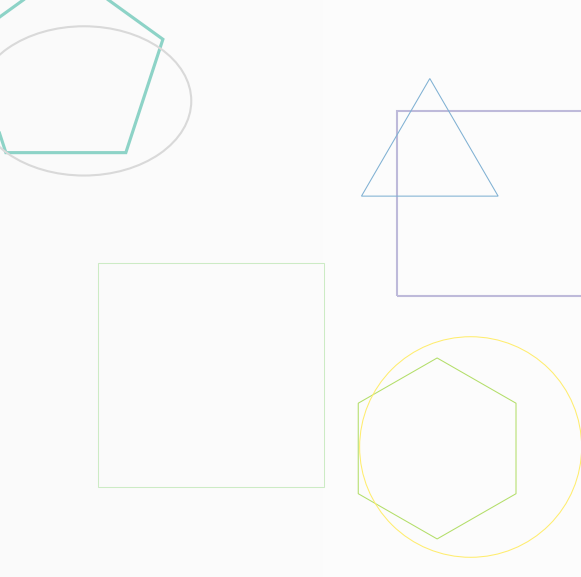[{"shape": "pentagon", "thickness": 1.5, "radius": 0.88, "center": [0.113, 0.877]}, {"shape": "square", "thickness": 1, "radius": 0.8, "center": [0.842, 0.647]}, {"shape": "triangle", "thickness": 0.5, "radius": 0.68, "center": [0.739, 0.727]}, {"shape": "hexagon", "thickness": 0.5, "radius": 0.78, "center": [0.752, 0.223]}, {"shape": "oval", "thickness": 1, "radius": 0.92, "center": [0.144, 0.824]}, {"shape": "square", "thickness": 0.5, "radius": 0.97, "center": [0.363, 0.35]}, {"shape": "circle", "thickness": 0.5, "radius": 0.95, "center": [0.81, 0.225]}]